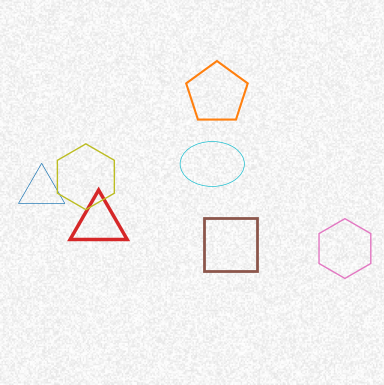[{"shape": "triangle", "thickness": 0.5, "radius": 0.35, "center": [0.108, 0.506]}, {"shape": "pentagon", "thickness": 1.5, "radius": 0.42, "center": [0.564, 0.757]}, {"shape": "triangle", "thickness": 2.5, "radius": 0.43, "center": [0.256, 0.421]}, {"shape": "square", "thickness": 2, "radius": 0.34, "center": [0.599, 0.366]}, {"shape": "hexagon", "thickness": 1, "radius": 0.39, "center": [0.896, 0.354]}, {"shape": "hexagon", "thickness": 1, "radius": 0.43, "center": [0.223, 0.541]}, {"shape": "oval", "thickness": 0.5, "radius": 0.42, "center": [0.551, 0.574]}]